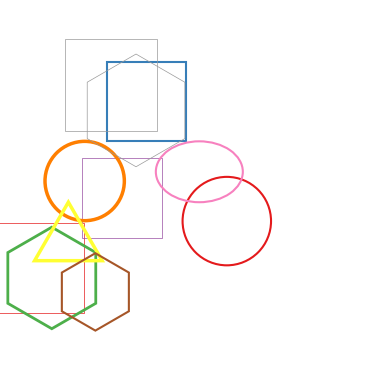[{"shape": "square", "thickness": 0.5, "radius": 0.59, "center": [0.1, 0.304]}, {"shape": "circle", "thickness": 1.5, "radius": 0.57, "center": [0.589, 0.426]}, {"shape": "square", "thickness": 1.5, "radius": 0.51, "center": [0.38, 0.736]}, {"shape": "hexagon", "thickness": 2, "radius": 0.66, "center": [0.135, 0.278]}, {"shape": "square", "thickness": 0.5, "radius": 0.52, "center": [0.317, 0.486]}, {"shape": "circle", "thickness": 2.5, "radius": 0.52, "center": [0.22, 0.53]}, {"shape": "triangle", "thickness": 2.5, "radius": 0.51, "center": [0.178, 0.374]}, {"shape": "hexagon", "thickness": 1.5, "radius": 0.5, "center": [0.248, 0.242]}, {"shape": "oval", "thickness": 1.5, "radius": 0.56, "center": [0.518, 0.554]}, {"shape": "hexagon", "thickness": 0.5, "radius": 0.73, "center": [0.353, 0.713]}, {"shape": "square", "thickness": 0.5, "radius": 0.6, "center": [0.288, 0.779]}]